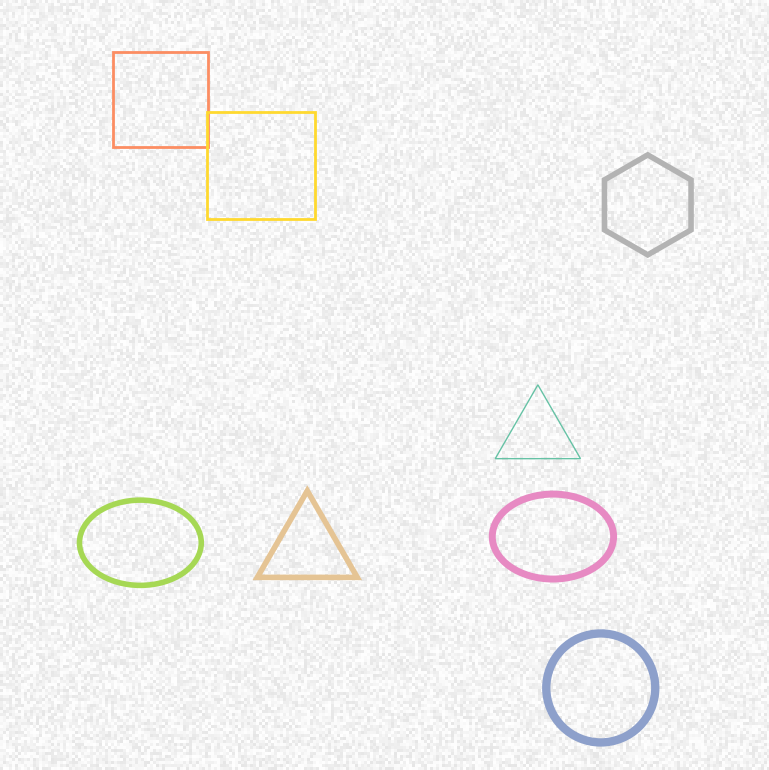[{"shape": "triangle", "thickness": 0.5, "radius": 0.32, "center": [0.699, 0.436]}, {"shape": "square", "thickness": 1, "radius": 0.31, "center": [0.209, 0.871]}, {"shape": "circle", "thickness": 3, "radius": 0.35, "center": [0.78, 0.107]}, {"shape": "oval", "thickness": 2.5, "radius": 0.39, "center": [0.718, 0.303]}, {"shape": "oval", "thickness": 2, "radius": 0.4, "center": [0.182, 0.295]}, {"shape": "square", "thickness": 1, "radius": 0.35, "center": [0.339, 0.785]}, {"shape": "triangle", "thickness": 2, "radius": 0.37, "center": [0.399, 0.288]}, {"shape": "hexagon", "thickness": 2, "radius": 0.32, "center": [0.841, 0.734]}]